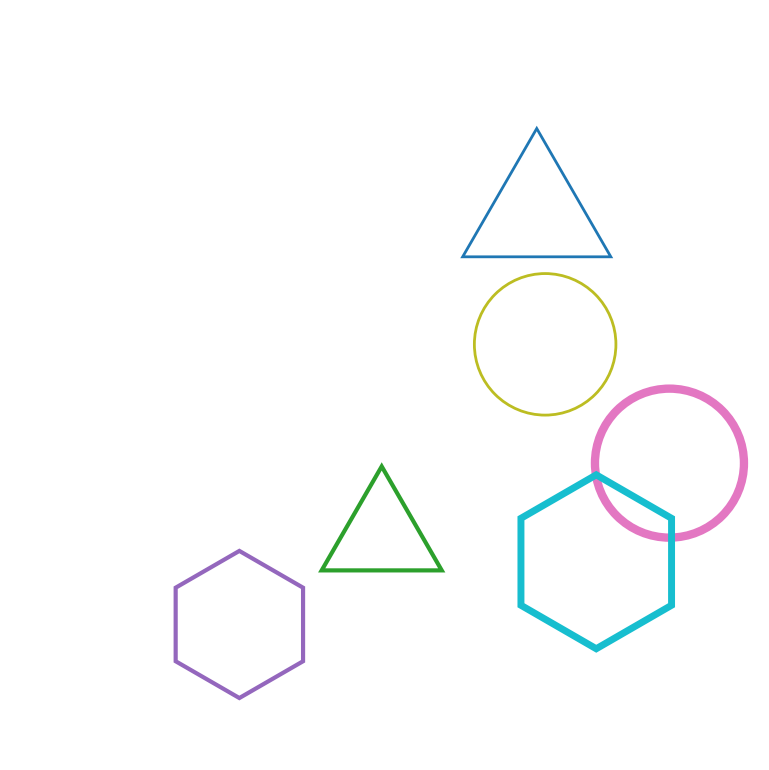[{"shape": "triangle", "thickness": 1, "radius": 0.56, "center": [0.697, 0.722]}, {"shape": "triangle", "thickness": 1.5, "radius": 0.45, "center": [0.496, 0.304]}, {"shape": "hexagon", "thickness": 1.5, "radius": 0.48, "center": [0.311, 0.189]}, {"shape": "circle", "thickness": 3, "radius": 0.48, "center": [0.869, 0.399]}, {"shape": "circle", "thickness": 1, "radius": 0.46, "center": [0.708, 0.553]}, {"shape": "hexagon", "thickness": 2.5, "radius": 0.56, "center": [0.774, 0.27]}]